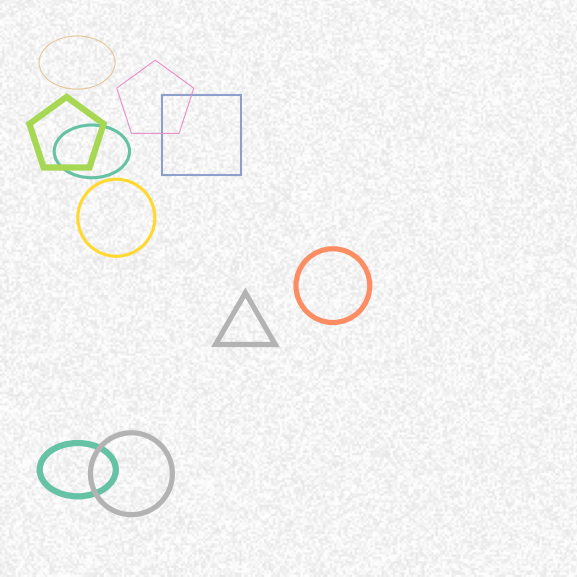[{"shape": "oval", "thickness": 1.5, "radius": 0.33, "center": [0.159, 0.737]}, {"shape": "oval", "thickness": 3, "radius": 0.33, "center": [0.135, 0.186]}, {"shape": "circle", "thickness": 2.5, "radius": 0.32, "center": [0.576, 0.505]}, {"shape": "square", "thickness": 1, "radius": 0.34, "center": [0.348, 0.765]}, {"shape": "pentagon", "thickness": 0.5, "radius": 0.35, "center": [0.269, 0.825]}, {"shape": "pentagon", "thickness": 3, "radius": 0.34, "center": [0.115, 0.764]}, {"shape": "circle", "thickness": 1.5, "radius": 0.33, "center": [0.201, 0.622]}, {"shape": "oval", "thickness": 0.5, "radius": 0.33, "center": [0.133, 0.891]}, {"shape": "triangle", "thickness": 2.5, "radius": 0.3, "center": [0.425, 0.432]}, {"shape": "circle", "thickness": 2.5, "radius": 0.35, "center": [0.228, 0.179]}]